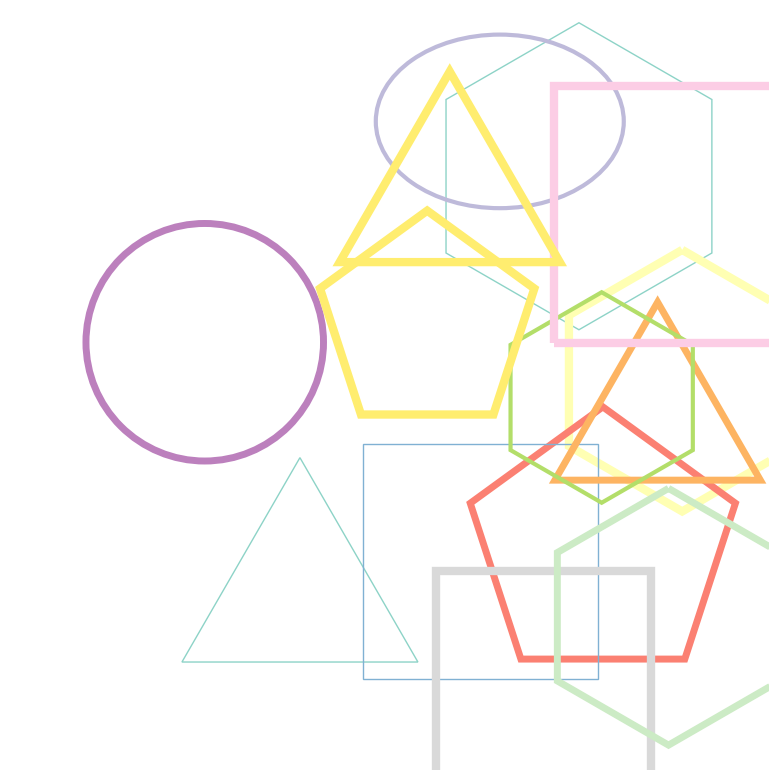[{"shape": "hexagon", "thickness": 0.5, "radius": 1.0, "center": [0.752, 0.771]}, {"shape": "triangle", "thickness": 0.5, "radius": 0.88, "center": [0.39, 0.229]}, {"shape": "hexagon", "thickness": 3, "radius": 0.85, "center": [0.886, 0.506]}, {"shape": "oval", "thickness": 1.5, "radius": 0.81, "center": [0.649, 0.842]}, {"shape": "pentagon", "thickness": 2.5, "radius": 0.91, "center": [0.783, 0.291]}, {"shape": "square", "thickness": 0.5, "radius": 0.76, "center": [0.624, 0.271]}, {"shape": "triangle", "thickness": 2.5, "radius": 0.77, "center": [0.854, 0.453]}, {"shape": "hexagon", "thickness": 1.5, "radius": 0.68, "center": [0.781, 0.484]}, {"shape": "square", "thickness": 3, "radius": 0.83, "center": [0.886, 0.721]}, {"shape": "square", "thickness": 3, "radius": 0.7, "center": [0.706, 0.119]}, {"shape": "circle", "thickness": 2.5, "radius": 0.77, "center": [0.266, 0.556]}, {"shape": "hexagon", "thickness": 2.5, "radius": 0.83, "center": [0.868, 0.199]}, {"shape": "triangle", "thickness": 3, "radius": 0.82, "center": [0.584, 0.742]}, {"shape": "pentagon", "thickness": 3, "radius": 0.73, "center": [0.555, 0.58]}]